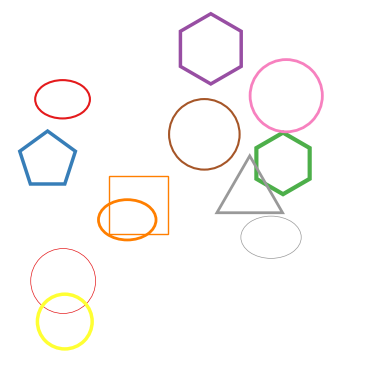[{"shape": "circle", "thickness": 0.5, "radius": 0.42, "center": [0.164, 0.27]}, {"shape": "oval", "thickness": 1.5, "radius": 0.36, "center": [0.162, 0.742]}, {"shape": "pentagon", "thickness": 2.5, "radius": 0.38, "center": [0.124, 0.584]}, {"shape": "hexagon", "thickness": 3, "radius": 0.4, "center": [0.735, 0.576]}, {"shape": "hexagon", "thickness": 2.5, "radius": 0.46, "center": [0.548, 0.873]}, {"shape": "oval", "thickness": 2, "radius": 0.37, "center": [0.331, 0.429]}, {"shape": "square", "thickness": 1, "radius": 0.38, "center": [0.36, 0.468]}, {"shape": "circle", "thickness": 2.5, "radius": 0.36, "center": [0.168, 0.165]}, {"shape": "circle", "thickness": 1.5, "radius": 0.46, "center": [0.531, 0.651]}, {"shape": "circle", "thickness": 2, "radius": 0.47, "center": [0.743, 0.751]}, {"shape": "triangle", "thickness": 2, "radius": 0.49, "center": [0.649, 0.497]}, {"shape": "oval", "thickness": 0.5, "radius": 0.39, "center": [0.704, 0.384]}]